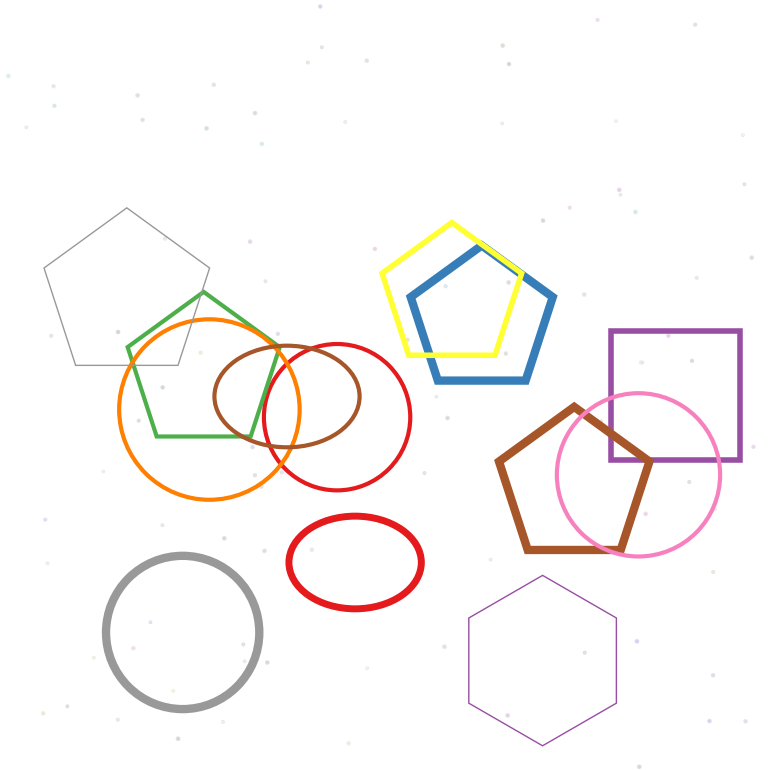[{"shape": "circle", "thickness": 1.5, "radius": 0.48, "center": [0.438, 0.458]}, {"shape": "oval", "thickness": 2.5, "radius": 0.43, "center": [0.461, 0.27]}, {"shape": "pentagon", "thickness": 3, "radius": 0.48, "center": [0.626, 0.584]}, {"shape": "pentagon", "thickness": 1.5, "radius": 0.52, "center": [0.265, 0.517]}, {"shape": "hexagon", "thickness": 0.5, "radius": 0.55, "center": [0.705, 0.142]}, {"shape": "square", "thickness": 2, "radius": 0.42, "center": [0.877, 0.486]}, {"shape": "circle", "thickness": 1.5, "radius": 0.59, "center": [0.272, 0.468]}, {"shape": "pentagon", "thickness": 2, "radius": 0.48, "center": [0.587, 0.616]}, {"shape": "oval", "thickness": 1.5, "radius": 0.47, "center": [0.373, 0.485]}, {"shape": "pentagon", "thickness": 3, "radius": 0.51, "center": [0.746, 0.369]}, {"shape": "circle", "thickness": 1.5, "radius": 0.53, "center": [0.829, 0.383]}, {"shape": "circle", "thickness": 3, "radius": 0.5, "center": [0.237, 0.179]}, {"shape": "pentagon", "thickness": 0.5, "radius": 0.57, "center": [0.165, 0.617]}]